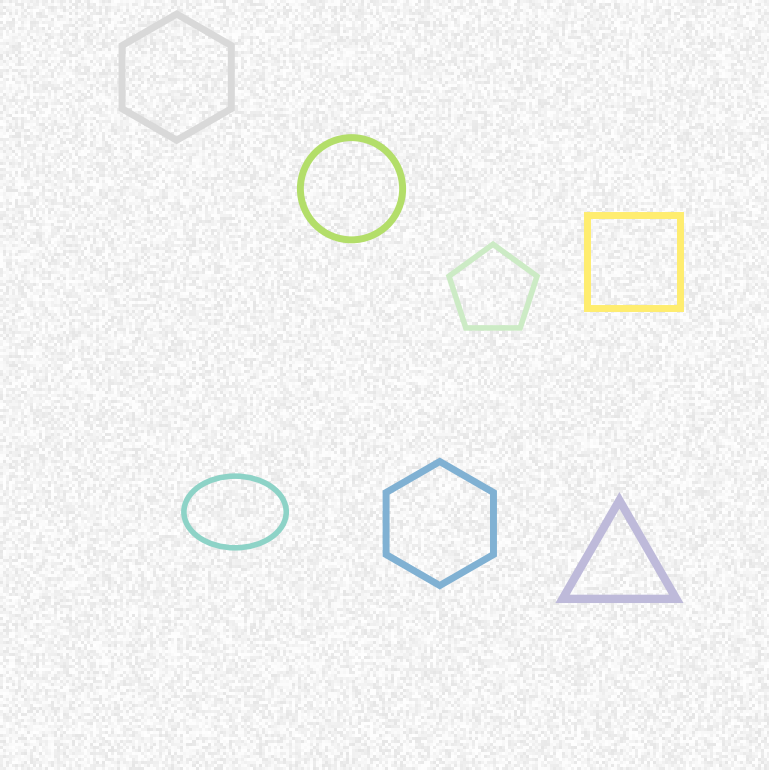[{"shape": "oval", "thickness": 2, "radius": 0.33, "center": [0.305, 0.335]}, {"shape": "triangle", "thickness": 3, "radius": 0.43, "center": [0.804, 0.265]}, {"shape": "hexagon", "thickness": 2.5, "radius": 0.4, "center": [0.571, 0.32]}, {"shape": "circle", "thickness": 2.5, "radius": 0.33, "center": [0.456, 0.755]}, {"shape": "hexagon", "thickness": 2.5, "radius": 0.41, "center": [0.229, 0.9]}, {"shape": "pentagon", "thickness": 2, "radius": 0.3, "center": [0.64, 0.623]}, {"shape": "square", "thickness": 2.5, "radius": 0.3, "center": [0.823, 0.66]}]